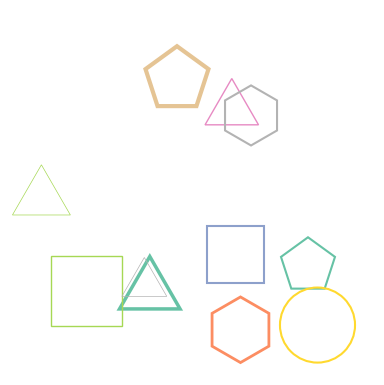[{"shape": "pentagon", "thickness": 1.5, "radius": 0.37, "center": [0.8, 0.31]}, {"shape": "triangle", "thickness": 2.5, "radius": 0.45, "center": [0.389, 0.243]}, {"shape": "hexagon", "thickness": 2, "radius": 0.43, "center": [0.625, 0.143]}, {"shape": "square", "thickness": 1.5, "radius": 0.37, "center": [0.612, 0.339]}, {"shape": "triangle", "thickness": 1, "radius": 0.4, "center": [0.602, 0.716]}, {"shape": "triangle", "thickness": 0.5, "radius": 0.43, "center": [0.108, 0.485]}, {"shape": "square", "thickness": 1, "radius": 0.46, "center": [0.224, 0.244]}, {"shape": "circle", "thickness": 1.5, "radius": 0.49, "center": [0.825, 0.156]}, {"shape": "pentagon", "thickness": 3, "radius": 0.43, "center": [0.46, 0.794]}, {"shape": "triangle", "thickness": 0.5, "radius": 0.34, "center": [0.375, 0.264]}, {"shape": "hexagon", "thickness": 1.5, "radius": 0.39, "center": [0.652, 0.7]}]